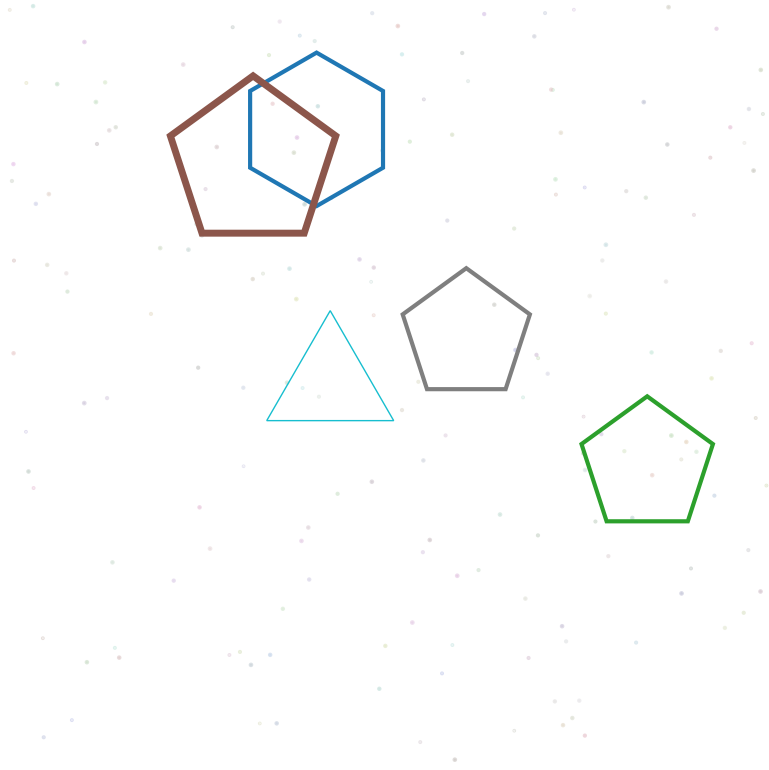[{"shape": "hexagon", "thickness": 1.5, "radius": 0.5, "center": [0.411, 0.832]}, {"shape": "pentagon", "thickness": 1.5, "radius": 0.45, "center": [0.841, 0.396]}, {"shape": "pentagon", "thickness": 2.5, "radius": 0.56, "center": [0.329, 0.789]}, {"shape": "pentagon", "thickness": 1.5, "radius": 0.43, "center": [0.606, 0.565]}, {"shape": "triangle", "thickness": 0.5, "radius": 0.48, "center": [0.429, 0.501]}]